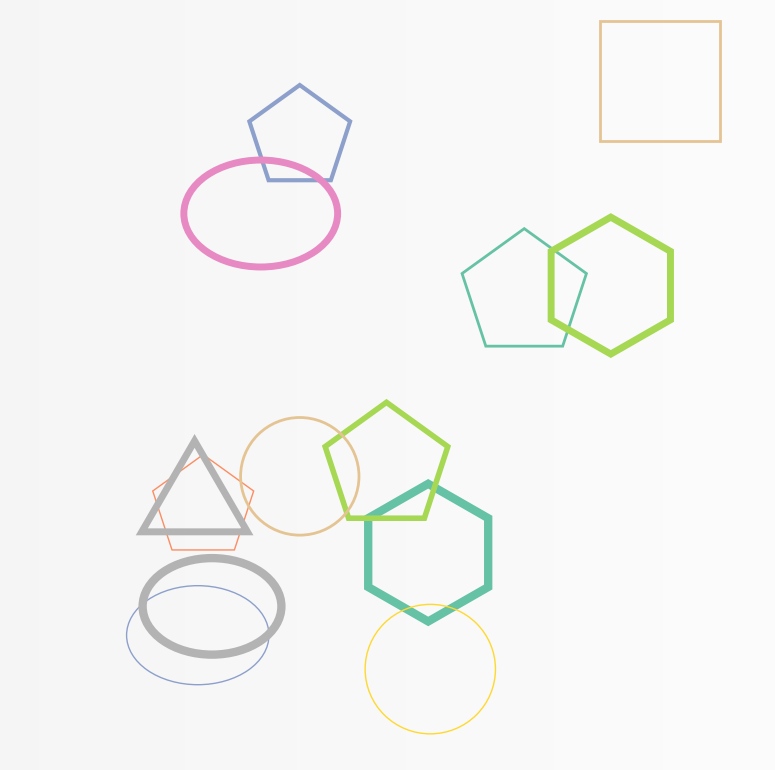[{"shape": "hexagon", "thickness": 3, "radius": 0.45, "center": [0.553, 0.282]}, {"shape": "pentagon", "thickness": 1, "radius": 0.42, "center": [0.676, 0.619]}, {"shape": "pentagon", "thickness": 0.5, "radius": 0.34, "center": [0.262, 0.341]}, {"shape": "oval", "thickness": 0.5, "radius": 0.46, "center": [0.255, 0.175]}, {"shape": "pentagon", "thickness": 1.5, "radius": 0.34, "center": [0.387, 0.821]}, {"shape": "oval", "thickness": 2.5, "radius": 0.5, "center": [0.336, 0.723]}, {"shape": "pentagon", "thickness": 2, "radius": 0.42, "center": [0.499, 0.394]}, {"shape": "hexagon", "thickness": 2.5, "radius": 0.44, "center": [0.788, 0.629]}, {"shape": "circle", "thickness": 0.5, "radius": 0.42, "center": [0.555, 0.131]}, {"shape": "circle", "thickness": 1, "radius": 0.38, "center": [0.387, 0.381]}, {"shape": "square", "thickness": 1, "radius": 0.39, "center": [0.852, 0.895]}, {"shape": "triangle", "thickness": 2.5, "radius": 0.39, "center": [0.251, 0.349]}, {"shape": "oval", "thickness": 3, "radius": 0.45, "center": [0.274, 0.213]}]